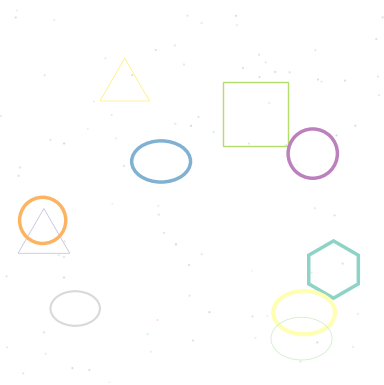[{"shape": "hexagon", "thickness": 2.5, "radius": 0.37, "center": [0.866, 0.3]}, {"shape": "oval", "thickness": 3, "radius": 0.4, "center": [0.79, 0.188]}, {"shape": "triangle", "thickness": 0.5, "radius": 0.39, "center": [0.114, 0.381]}, {"shape": "oval", "thickness": 2.5, "radius": 0.38, "center": [0.418, 0.581]}, {"shape": "circle", "thickness": 2.5, "radius": 0.3, "center": [0.111, 0.428]}, {"shape": "square", "thickness": 1, "radius": 0.42, "center": [0.664, 0.704]}, {"shape": "oval", "thickness": 1.5, "radius": 0.32, "center": [0.195, 0.199]}, {"shape": "circle", "thickness": 2.5, "radius": 0.32, "center": [0.812, 0.601]}, {"shape": "oval", "thickness": 0.5, "radius": 0.4, "center": [0.783, 0.121]}, {"shape": "triangle", "thickness": 0.5, "radius": 0.37, "center": [0.324, 0.775]}]